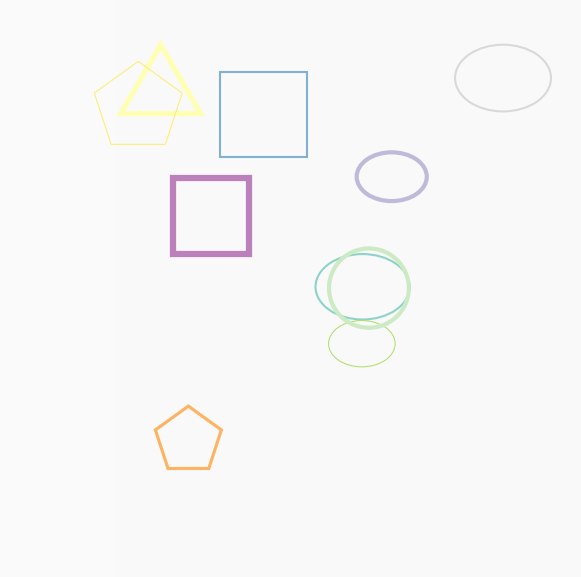[{"shape": "oval", "thickness": 1, "radius": 0.4, "center": [0.624, 0.503]}, {"shape": "triangle", "thickness": 2.5, "radius": 0.4, "center": [0.276, 0.842]}, {"shape": "oval", "thickness": 2, "radius": 0.3, "center": [0.674, 0.693]}, {"shape": "square", "thickness": 1, "radius": 0.37, "center": [0.453, 0.801]}, {"shape": "pentagon", "thickness": 1.5, "radius": 0.3, "center": [0.324, 0.236]}, {"shape": "oval", "thickness": 0.5, "radius": 0.29, "center": [0.623, 0.404]}, {"shape": "oval", "thickness": 1, "radius": 0.41, "center": [0.865, 0.864]}, {"shape": "square", "thickness": 3, "radius": 0.33, "center": [0.362, 0.625]}, {"shape": "circle", "thickness": 2, "radius": 0.34, "center": [0.635, 0.5]}, {"shape": "pentagon", "thickness": 0.5, "radius": 0.4, "center": [0.238, 0.813]}]